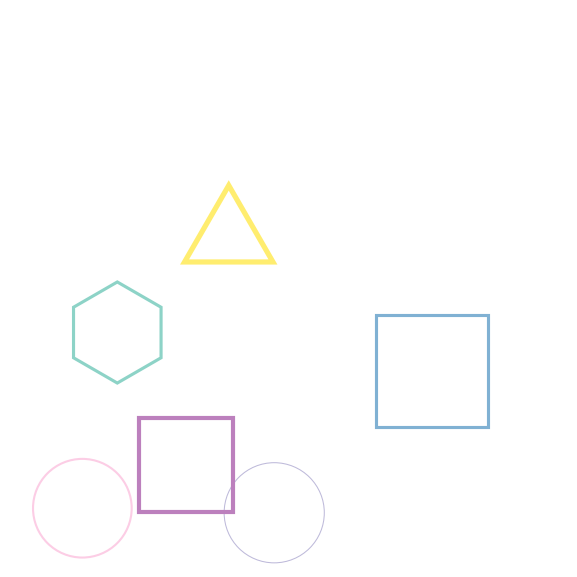[{"shape": "hexagon", "thickness": 1.5, "radius": 0.44, "center": [0.203, 0.423]}, {"shape": "circle", "thickness": 0.5, "radius": 0.43, "center": [0.475, 0.111]}, {"shape": "square", "thickness": 1.5, "radius": 0.49, "center": [0.748, 0.357]}, {"shape": "circle", "thickness": 1, "radius": 0.43, "center": [0.143, 0.119]}, {"shape": "square", "thickness": 2, "radius": 0.41, "center": [0.323, 0.194]}, {"shape": "triangle", "thickness": 2.5, "radius": 0.44, "center": [0.396, 0.59]}]